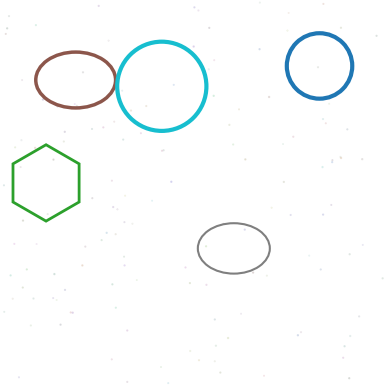[{"shape": "circle", "thickness": 3, "radius": 0.43, "center": [0.83, 0.829]}, {"shape": "hexagon", "thickness": 2, "radius": 0.5, "center": [0.12, 0.525]}, {"shape": "oval", "thickness": 2.5, "radius": 0.52, "center": [0.197, 0.792]}, {"shape": "oval", "thickness": 1.5, "radius": 0.47, "center": [0.607, 0.355]}, {"shape": "circle", "thickness": 3, "radius": 0.58, "center": [0.42, 0.776]}]